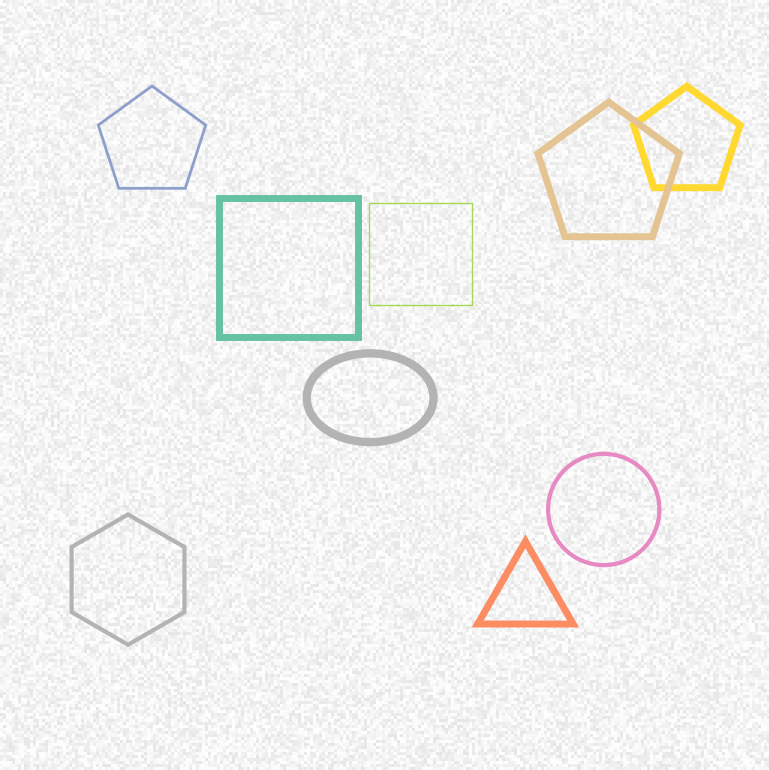[{"shape": "square", "thickness": 2.5, "radius": 0.45, "center": [0.375, 0.653]}, {"shape": "triangle", "thickness": 2.5, "radius": 0.36, "center": [0.682, 0.225]}, {"shape": "pentagon", "thickness": 1, "radius": 0.37, "center": [0.197, 0.815]}, {"shape": "circle", "thickness": 1.5, "radius": 0.36, "center": [0.784, 0.338]}, {"shape": "square", "thickness": 0.5, "radius": 0.33, "center": [0.546, 0.67]}, {"shape": "pentagon", "thickness": 2.5, "radius": 0.36, "center": [0.892, 0.815]}, {"shape": "pentagon", "thickness": 2.5, "radius": 0.48, "center": [0.791, 0.771]}, {"shape": "oval", "thickness": 3, "radius": 0.41, "center": [0.481, 0.483]}, {"shape": "hexagon", "thickness": 1.5, "radius": 0.42, "center": [0.166, 0.247]}]